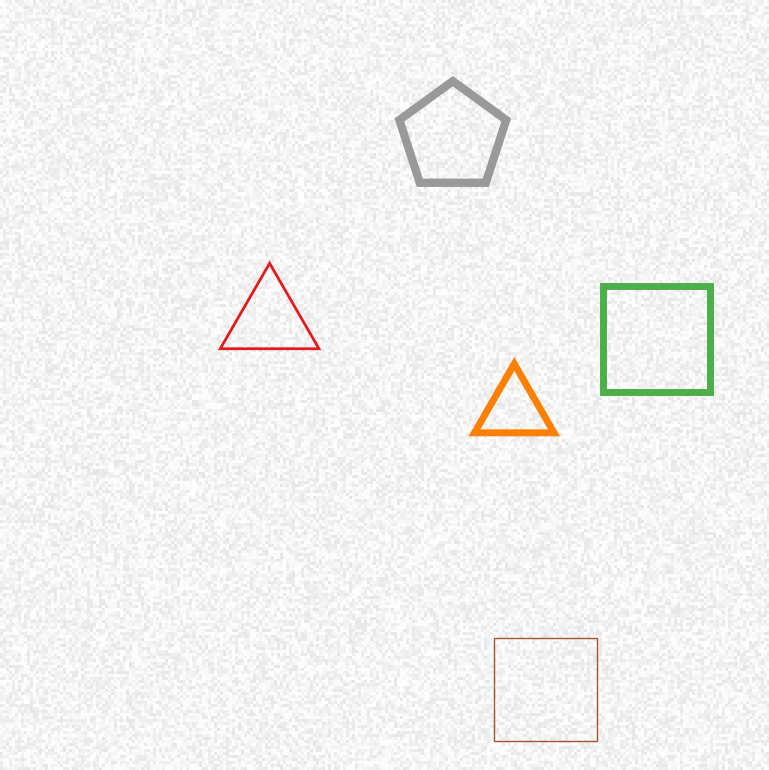[{"shape": "triangle", "thickness": 1, "radius": 0.37, "center": [0.35, 0.584]}, {"shape": "square", "thickness": 2.5, "radius": 0.35, "center": [0.853, 0.56]}, {"shape": "triangle", "thickness": 2.5, "radius": 0.3, "center": [0.668, 0.468]}, {"shape": "square", "thickness": 0.5, "radius": 0.33, "center": [0.709, 0.104]}, {"shape": "pentagon", "thickness": 3, "radius": 0.36, "center": [0.588, 0.822]}]